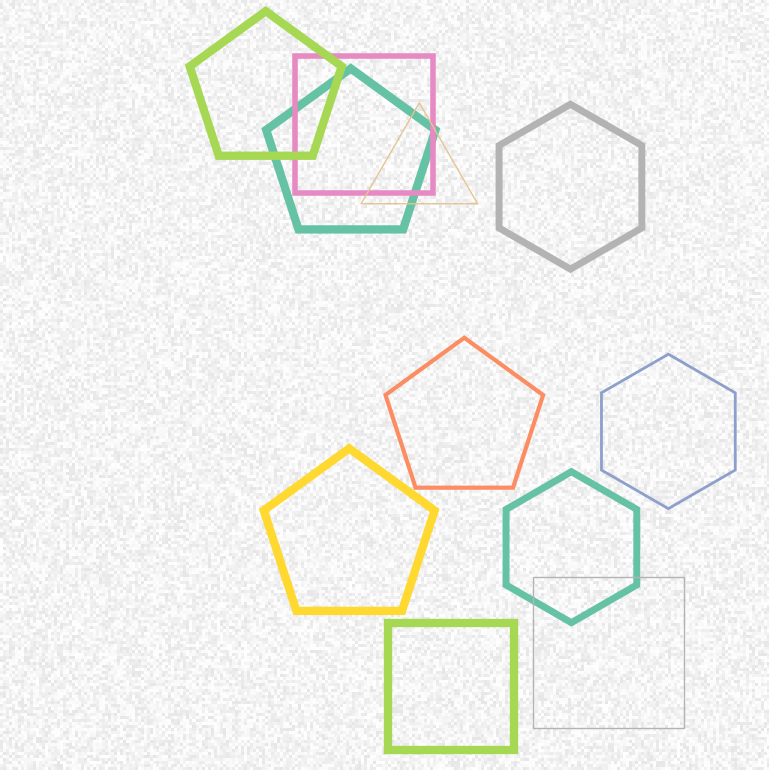[{"shape": "pentagon", "thickness": 3, "radius": 0.58, "center": [0.456, 0.796]}, {"shape": "hexagon", "thickness": 2.5, "radius": 0.49, "center": [0.742, 0.289]}, {"shape": "pentagon", "thickness": 1.5, "radius": 0.54, "center": [0.603, 0.454]}, {"shape": "hexagon", "thickness": 1, "radius": 0.5, "center": [0.868, 0.44]}, {"shape": "square", "thickness": 2, "radius": 0.45, "center": [0.473, 0.839]}, {"shape": "pentagon", "thickness": 3, "radius": 0.52, "center": [0.345, 0.882]}, {"shape": "square", "thickness": 3, "radius": 0.41, "center": [0.586, 0.109]}, {"shape": "pentagon", "thickness": 3, "radius": 0.58, "center": [0.454, 0.301]}, {"shape": "triangle", "thickness": 0.5, "radius": 0.44, "center": [0.545, 0.779]}, {"shape": "hexagon", "thickness": 2.5, "radius": 0.54, "center": [0.741, 0.758]}, {"shape": "square", "thickness": 0.5, "radius": 0.49, "center": [0.791, 0.152]}]